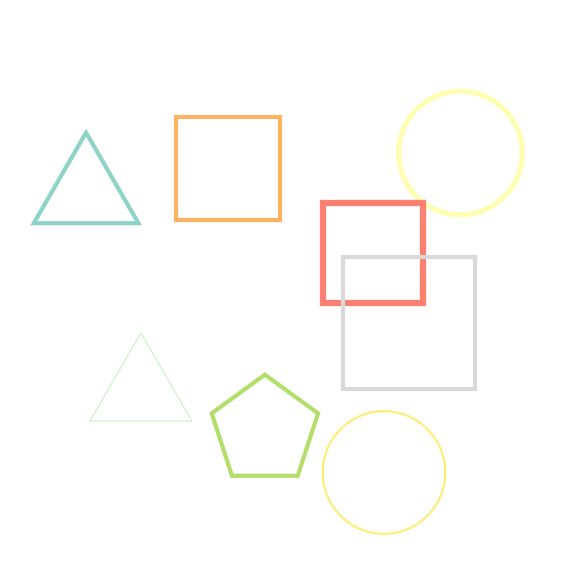[{"shape": "triangle", "thickness": 2, "radius": 0.52, "center": [0.149, 0.665]}, {"shape": "circle", "thickness": 2.5, "radius": 0.54, "center": [0.797, 0.734]}, {"shape": "square", "thickness": 3, "radius": 0.43, "center": [0.646, 0.561]}, {"shape": "square", "thickness": 2, "radius": 0.45, "center": [0.395, 0.707]}, {"shape": "pentagon", "thickness": 2, "radius": 0.48, "center": [0.459, 0.254]}, {"shape": "square", "thickness": 2, "radius": 0.57, "center": [0.708, 0.44]}, {"shape": "triangle", "thickness": 0.5, "radius": 0.51, "center": [0.244, 0.321]}, {"shape": "circle", "thickness": 1, "radius": 0.53, "center": [0.665, 0.181]}]